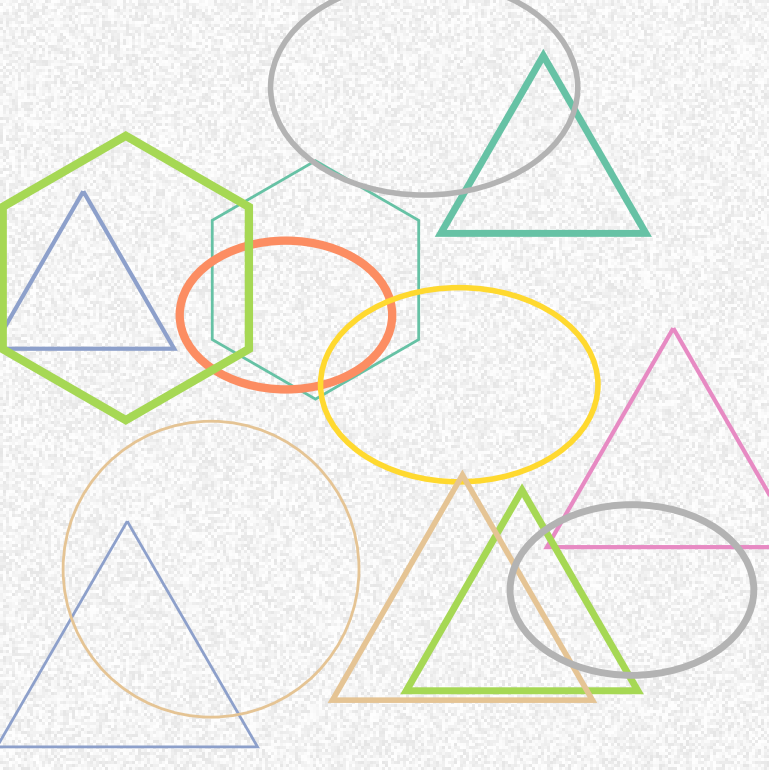[{"shape": "triangle", "thickness": 2.5, "radius": 0.77, "center": [0.706, 0.774]}, {"shape": "hexagon", "thickness": 1, "radius": 0.77, "center": [0.41, 0.636]}, {"shape": "oval", "thickness": 3, "radius": 0.69, "center": [0.371, 0.591]}, {"shape": "triangle", "thickness": 1, "radius": 0.98, "center": [0.165, 0.128]}, {"shape": "triangle", "thickness": 1.5, "radius": 0.68, "center": [0.108, 0.615]}, {"shape": "triangle", "thickness": 1.5, "radius": 0.95, "center": [0.874, 0.384]}, {"shape": "hexagon", "thickness": 3, "radius": 0.92, "center": [0.163, 0.639]}, {"shape": "triangle", "thickness": 2.5, "radius": 0.87, "center": [0.678, 0.19]}, {"shape": "oval", "thickness": 2, "radius": 0.9, "center": [0.596, 0.5]}, {"shape": "circle", "thickness": 1, "radius": 0.96, "center": [0.274, 0.261]}, {"shape": "triangle", "thickness": 2, "radius": 0.97, "center": [0.601, 0.188]}, {"shape": "oval", "thickness": 2, "radius": 1.0, "center": [0.551, 0.886]}, {"shape": "oval", "thickness": 2.5, "radius": 0.79, "center": [0.821, 0.234]}]